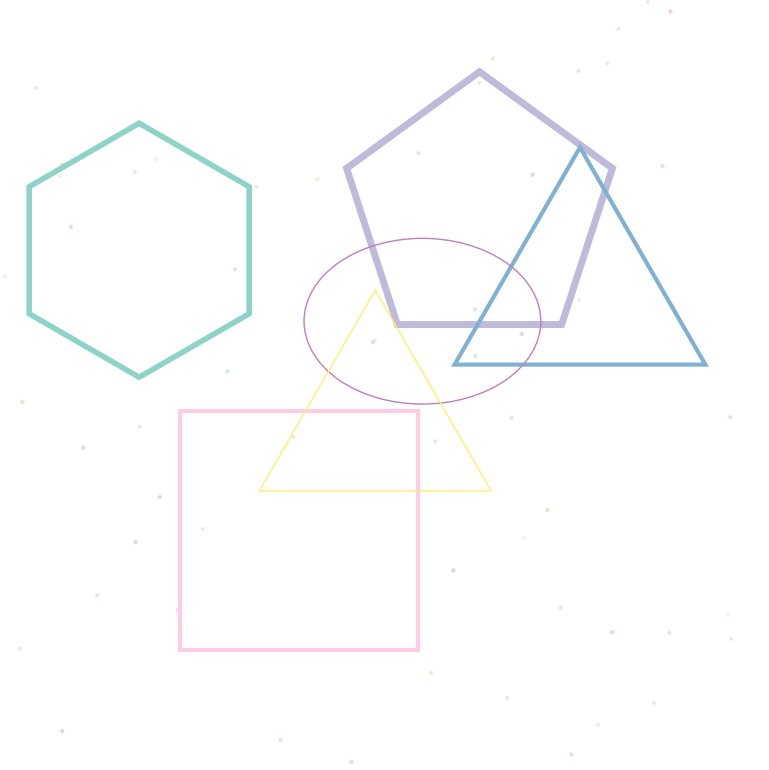[{"shape": "hexagon", "thickness": 2, "radius": 0.82, "center": [0.181, 0.675]}, {"shape": "pentagon", "thickness": 2.5, "radius": 0.91, "center": [0.623, 0.725]}, {"shape": "triangle", "thickness": 1.5, "radius": 0.94, "center": [0.753, 0.621]}, {"shape": "square", "thickness": 1.5, "radius": 0.77, "center": [0.388, 0.311]}, {"shape": "oval", "thickness": 0.5, "radius": 0.77, "center": [0.549, 0.583]}, {"shape": "triangle", "thickness": 0.5, "radius": 0.87, "center": [0.487, 0.449]}]